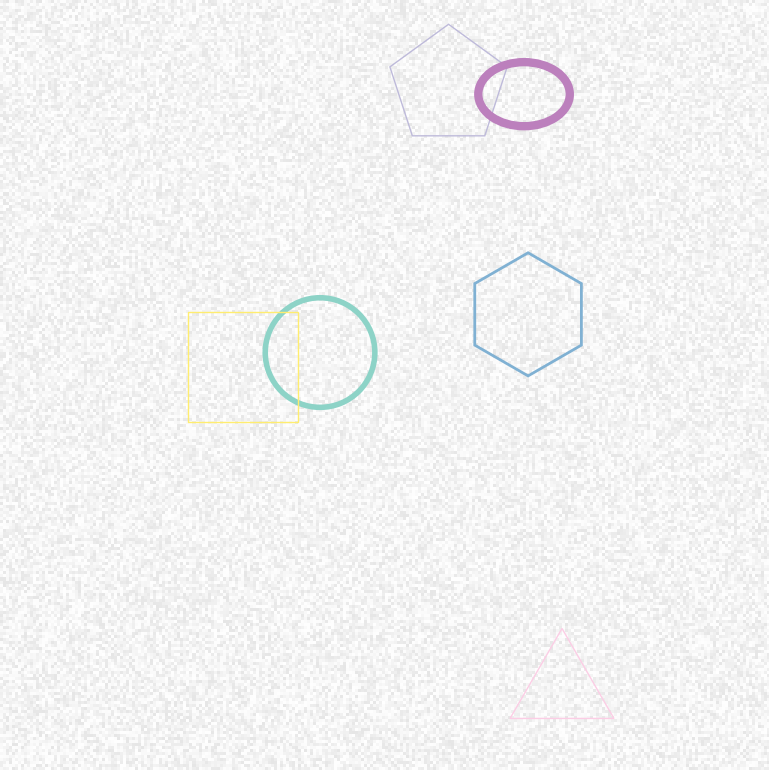[{"shape": "circle", "thickness": 2, "radius": 0.36, "center": [0.416, 0.542]}, {"shape": "pentagon", "thickness": 0.5, "radius": 0.4, "center": [0.583, 0.888]}, {"shape": "hexagon", "thickness": 1, "radius": 0.4, "center": [0.686, 0.592]}, {"shape": "triangle", "thickness": 0.5, "radius": 0.39, "center": [0.73, 0.106]}, {"shape": "oval", "thickness": 3, "radius": 0.3, "center": [0.681, 0.878]}, {"shape": "square", "thickness": 0.5, "radius": 0.36, "center": [0.315, 0.523]}]